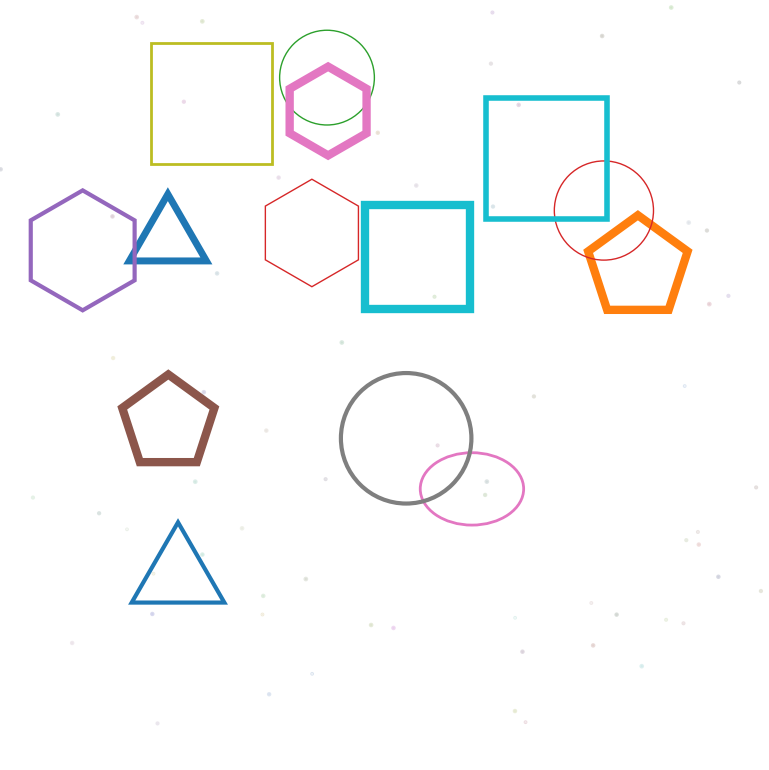[{"shape": "triangle", "thickness": 2.5, "radius": 0.29, "center": [0.218, 0.69]}, {"shape": "triangle", "thickness": 1.5, "radius": 0.35, "center": [0.231, 0.252]}, {"shape": "pentagon", "thickness": 3, "radius": 0.34, "center": [0.828, 0.653]}, {"shape": "circle", "thickness": 0.5, "radius": 0.31, "center": [0.425, 0.899]}, {"shape": "hexagon", "thickness": 0.5, "radius": 0.35, "center": [0.405, 0.697]}, {"shape": "circle", "thickness": 0.5, "radius": 0.32, "center": [0.784, 0.727]}, {"shape": "hexagon", "thickness": 1.5, "radius": 0.39, "center": [0.107, 0.675]}, {"shape": "pentagon", "thickness": 3, "radius": 0.31, "center": [0.219, 0.451]}, {"shape": "hexagon", "thickness": 3, "radius": 0.29, "center": [0.426, 0.856]}, {"shape": "oval", "thickness": 1, "radius": 0.34, "center": [0.613, 0.365]}, {"shape": "circle", "thickness": 1.5, "radius": 0.42, "center": [0.527, 0.431]}, {"shape": "square", "thickness": 1, "radius": 0.39, "center": [0.274, 0.866]}, {"shape": "square", "thickness": 2, "radius": 0.39, "center": [0.71, 0.794]}, {"shape": "square", "thickness": 3, "radius": 0.34, "center": [0.543, 0.666]}]